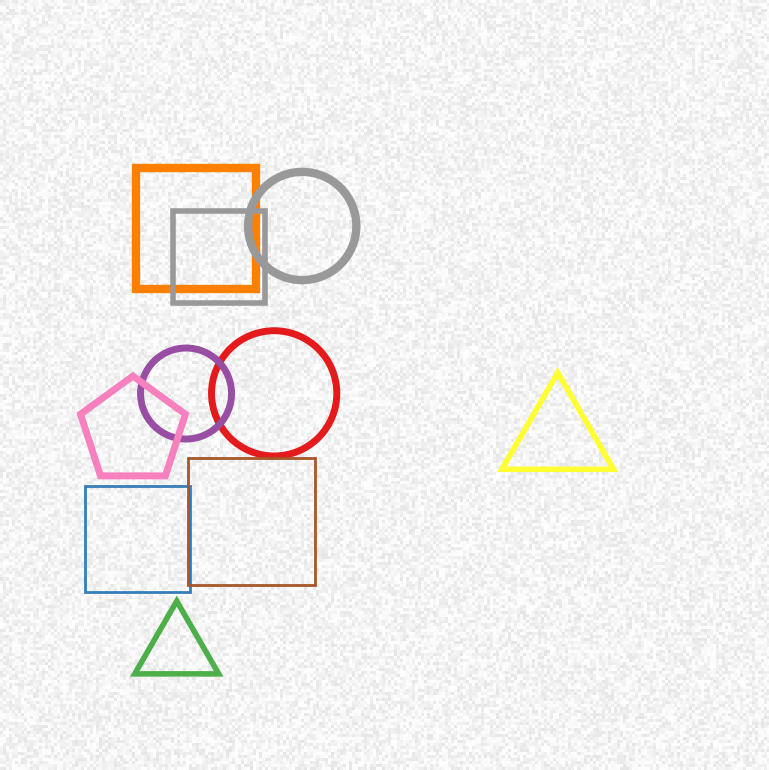[{"shape": "circle", "thickness": 2.5, "radius": 0.41, "center": [0.356, 0.489]}, {"shape": "square", "thickness": 1, "radius": 0.34, "center": [0.179, 0.3]}, {"shape": "triangle", "thickness": 2, "radius": 0.31, "center": [0.23, 0.156]}, {"shape": "circle", "thickness": 2.5, "radius": 0.3, "center": [0.242, 0.489]}, {"shape": "square", "thickness": 3, "radius": 0.39, "center": [0.255, 0.704]}, {"shape": "triangle", "thickness": 2, "radius": 0.42, "center": [0.724, 0.432]}, {"shape": "square", "thickness": 1, "radius": 0.41, "center": [0.327, 0.323]}, {"shape": "pentagon", "thickness": 2.5, "radius": 0.36, "center": [0.173, 0.44]}, {"shape": "circle", "thickness": 3, "radius": 0.35, "center": [0.393, 0.707]}, {"shape": "square", "thickness": 2, "radius": 0.3, "center": [0.284, 0.666]}]